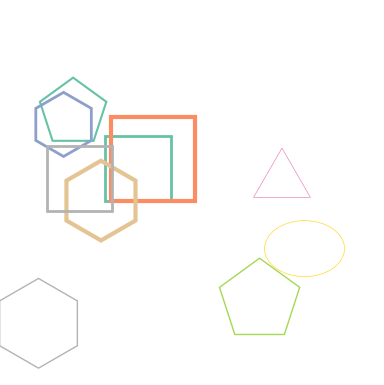[{"shape": "pentagon", "thickness": 1.5, "radius": 0.45, "center": [0.19, 0.708]}, {"shape": "square", "thickness": 2, "radius": 0.42, "center": [0.359, 0.562]}, {"shape": "square", "thickness": 3, "radius": 0.55, "center": [0.397, 0.587]}, {"shape": "hexagon", "thickness": 2, "radius": 0.42, "center": [0.165, 0.677]}, {"shape": "triangle", "thickness": 0.5, "radius": 0.43, "center": [0.732, 0.53]}, {"shape": "pentagon", "thickness": 1, "radius": 0.55, "center": [0.674, 0.22]}, {"shape": "oval", "thickness": 0.5, "radius": 0.52, "center": [0.791, 0.354]}, {"shape": "hexagon", "thickness": 3, "radius": 0.52, "center": [0.262, 0.479]}, {"shape": "hexagon", "thickness": 1, "radius": 0.58, "center": [0.1, 0.16]}, {"shape": "square", "thickness": 2, "radius": 0.42, "center": [0.206, 0.537]}]